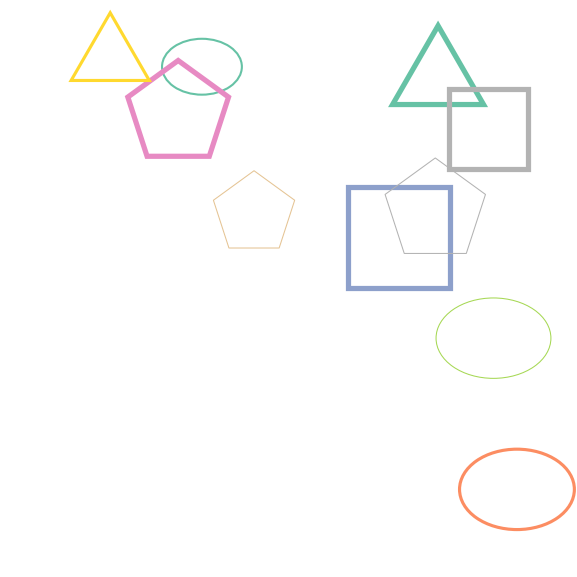[{"shape": "oval", "thickness": 1, "radius": 0.35, "center": [0.35, 0.884]}, {"shape": "triangle", "thickness": 2.5, "radius": 0.45, "center": [0.759, 0.864]}, {"shape": "oval", "thickness": 1.5, "radius": 0.5, "center": [0.895, 0.152]}, {"shape": "square", "thickness": 2.5, "radius": 0.44, "center": [0.692, 0.588]}, {"shape": "pentagon", "thickness": 2.5, "radius": 0.46, "center": [0.309, 0.803]}, {"shape": "oval", "thickness": 0.5, "radius": 0.5, "center": [0.855, 0.414]}, {"shape": "triangle", "thickness": 1.5, "radius": 0.39, "center": [0.191, 0.899]}, {"shape": "pentagon", "thickness": 0.5, "radius": 0.37, "center": [0.44, 0.63]}, {"shape": "pentagon", "thickness": 0.5, "radius": 0.46, "center": [0.754, 0.634]}, {"shape": "square", "thickness": 2.5, "radius": 0.34, "center": [0.846, 0.776]}]